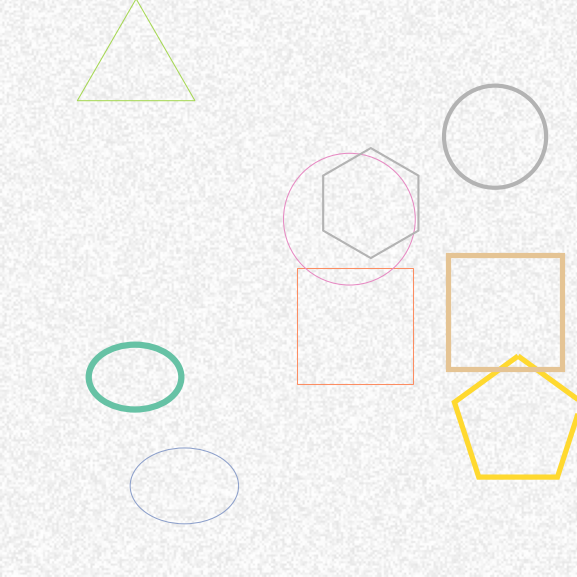[{"shape": "oval", "thickness": 3, "radius": 0.4, "center": [0.234, 0.346]}, {"shape": "square", "thickness": 0.5, "radius": 0.5, "center": [0.615, 0.435]}, {"shape": "oval", "thickness": 0.5, "radius": 0.47, "center": [0.319, 0.158]}, {"shape": "circle", "thickness": 0.5, "radius": 0.57, "center": [0.605, 0.62]}, {"shape": "triangle", "thickness": 0.5, "radius": 0.59, "center": [0.236, 0.884]}, {"shape": "pentagon", "thickness": 2.5, "radius": 0.58, "center": [0.897, 0.267]}, {"shape": "square", "thickness": 2.5, "radius": 0.49, "center": [0.874, 0.459]}, {"shape": "hexagon", "thickness": 1, "radius": 0.48, "center": [0.642, 0.647]}, {"shape": "circle", "thickness": 2, "radius": 0.44, "center": [0.857, 0.762]}]